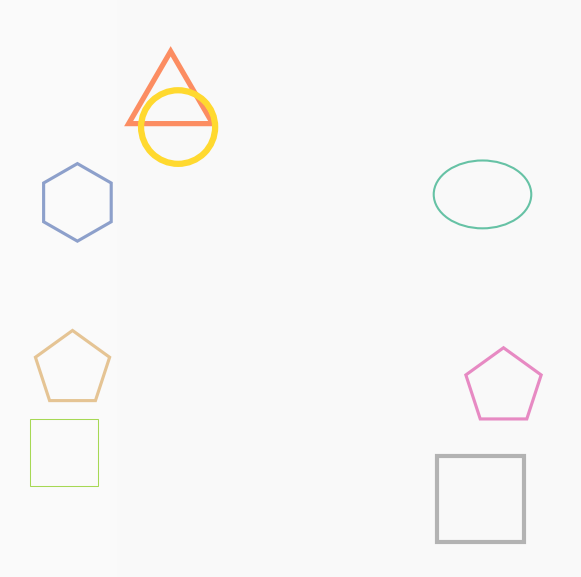[{"shape": "oval", "thickness": 1, "radius": 0.42, "center": [0.83, 0.662]}, {"shape": "triangle", "thickness": 2.5, "radius": 0.42, "center": [0.294, 0.827]}, {"shape": "hexagon", "thickness": 1.5, "radius": 0.34, "center": [0.133, 0.649]}, {"shape": "pentagon", "thickness": 1.5, "radius": 0.34, "center": [0.866, 0.329]}, {"shape": "square", "thickness": 0.5, "radius": 0.29, "center": [0.11, 0.216]}, {"shape": "circle", "thickness": 3, "radius": 0.32, "center": [0.306, 0.779]}, {"shape": "pentagon", "thickness": 1.5, "radius": 0.34, "center": [0.125, 0.36]}, {"shape": "square", "thickness": 2, "radius": 0.37, "center": [0.827, 0.135]}]